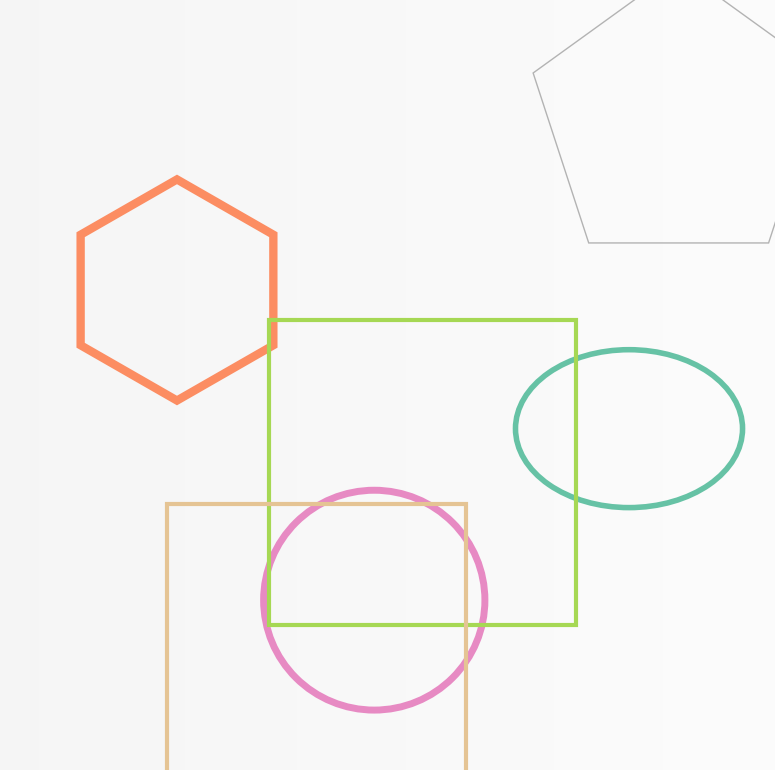[{"shape": "oval", "thickness": 2, "radius": 0.73, "center": [0.812, 0.443]}, {"shape": "hexagon", "thickness": 3, "radius": 0.72, "center": [0.228, 0.623]}, {"shape": "circle", "thickness": 2.5, "radius": 0.71, "center": [0.483, 0.221]}, {"shape": "square", "thickness": 1.5, "radius": 0.99, "center": [0.545, 0.386]}, {"shape": "square", "thickness": 1.5, "radius": 0.97, "center": [0.409, 0.152]}, {"shape": "pentagon", "thickness": 0.5, "radius": 0.99, "center": [0.876, 0.844]}]